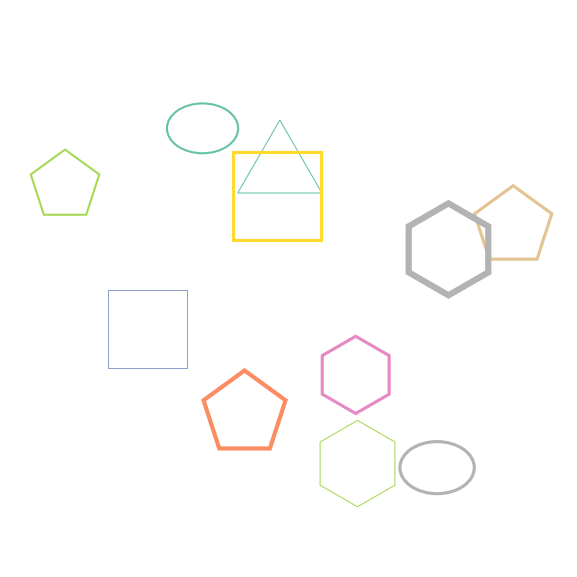[{"shape": "triangle", "thickness": 0.5, "radius": 0.42, "center": [0.485, 0.707]}, {"shape": "oval", "thickness": 1, "radius": 0.31, "center": [0.351, 0.777]}, {"shape": "pentagon", "thickness": 2, "radius": 0.37, "center": [0.423, 0.283]}, {"shape": "square", "thickness": 0.5, "radius": 0.34, "center": [0.255, 0.43]}, {"shape": "hexagon", "thickness": 1.5, "radius": 0.33, "center": [0.616, 0.35]}, {"shape": "hexagon", "thickness": 0.5, "radius": 0.37, "center": [0.619, 0.196]}, {"shape": "pentagon", "thickness": 1, "radius": 0.31, "center": [0.113, 0.678]}, {"shape": "square", "thickness": 1.5, "radius": 0.38, "center": [0.48, 0.66]}, {"shape": "pentagon", "thickness": 1.5, "radius": 0.35, "center": [0.889, 0.607]}, {"shape": "oval", "thickness": 1.5, "radius": 0.32, "center": [0.757, 0.189]}, {"shape": "hexagon", "thickness": 3, "radius": 0.4, "center": [0.777, 0.567]}]